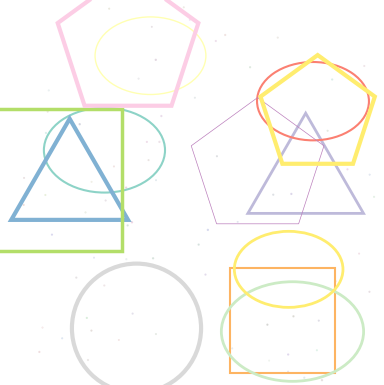[{"shape": "oval", "thickness": 1.5, "radius": 0.79, "center": [0.271, 0.61]}, {"shape": "oval", "thickness": 1, "radius": 0.72, "center": [0.391, 0.855]}, {"shape": "triangle", "thickness": 2, "radius": 0.87, "center": [0.794, 0.532]}, {"shape": "oval", "thickness": 1.5, "radius": 0.73, "center": [0.813, 0.737]}, {"shape": "triangle", "thickness": 3, "radius": 0.88, "center": [0.181, 0.516]}, {"shape": "square", "thickness": 1.5, "radius": 0.68, "center": [0.733, 0.167]}, {"shape": "square", "thickness": 2.5, "radius": 0.92, "center": [0.132, 0.532]}, {"shape": "pentagon", "thickness": 3, "radius": 0.96, "center": [0.333, 0.881]}, {"shape": "circle", "thickness": 3, "radius": 0.84, "center": [0.355, 0.148]}, {"shape": "pentagon", "thickness": 0.5, "radius": 0.91, "center": [0.669, 0.565]}, {"shape": "oval", "thickness": 2, "radius": 0.92, "center": [0.76, 0.139]}, {"shape": "oval", "thickness": 2, "radius": 0.71, "center": [0.75, 0.3]}, {"shape": "pentagon", "thickness": 3, "radius": 0.78, "center": [0.825, 0.701]}]